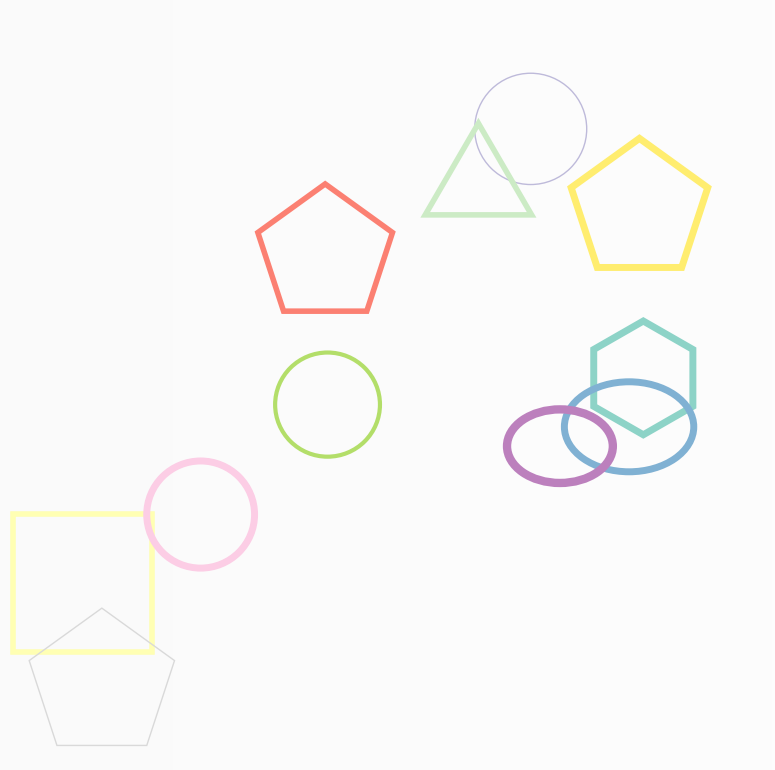[{"shape": "hexagon", "thickness": 2.5, "radius": 0.37, "center": [0.83, 0.509]}, {"shape": "square", "thickness": 2, "radius": 0.45, "center": [0.106, 0.243]}, {"shape": "circle", "thickness": 0.5, "radius": 0.36, "center": [0.685, 0.833]}, {"shape": "pentagon", "thickness": 2, "radius": 0.46, "center": [0.42, 0.67]}, {"shape": "oval", "thickness": 2.5, "radius": 0.42, "center": [0.812, 0.446]}, {"shape": "circle", "thickness": 1.5, "radius": 0.34, "center": [0.423, 0.475]}, {"shape": "circle", "thickness": 2.5, "radius": 0.35, "center": [0.259, 0.332]}, {"shape": "pentagon", "thickness": 0.5, "radius": 0.49, "center": [0.131, 0.112]}, {"shape": "oval", "thickness": 3, "radius": 0.34, "center": [0.722, 0.421]}, {"shape": "triangle", "thickness": 2, "radius": 0.4, "center": [0.617, 0.761]}, {"shape": "pentagon", "thickness": 2.5, "radius": 0.46, "center": [0.825, 0.728]}]